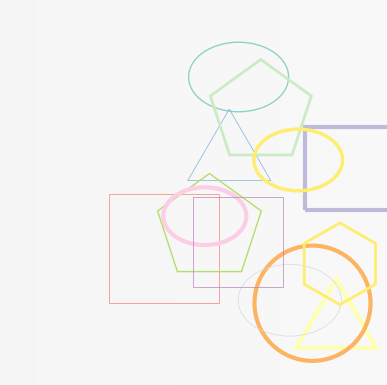[{"shape": "oval", "thickness": 1, "radius": 0.65, "center": [0.616, 0.8]}, {"shape": "triangle", "thickness": 3, "radius": 0.59, "center": [0.868, 0.156]}, {"shape": "square", "thickness": 3, "radius": 0.54, "center": [0.896, 0.562]}, {"shape": "square", "thickness": 0.5, "radius": 0.71, "center": [0.424, 0.355]}, {"shape": "triangle", "thickness": 0.5, "radius": 0.62, "center": [0.592, 0.593]}, {"shape": "circle", "thickness": 3, "radius": 0.75, "center": [0.806, 0.212]}, {"shape": "pentagon", "thickness": 1, "radius": 0.7, "center": [0.541, 0.408]}, {"shape": "oval", "thickness": 3, "radius": 0.54, "center": [0.528, 0.439]}, {"shape": "oval", "thickness": 0.5, "radius": 0.67, "center": [0.748, 0.22]}, {"shape": "square", "thickness": 0.5, "radius": 0.58, "center": [0.615, 0.372]}, {"shape": "pentagon", "thickness": 2, "radius": 0.69, "center": [0.673, 0.708]}, {"shape": "hexagon", "thickness": 2, "radius": 0.53, "center": [0.877, 0.315]}, {"shape": "oval", "thickness": 2.5, "radius": 0.57, "center": [0.77, 0.584]}]